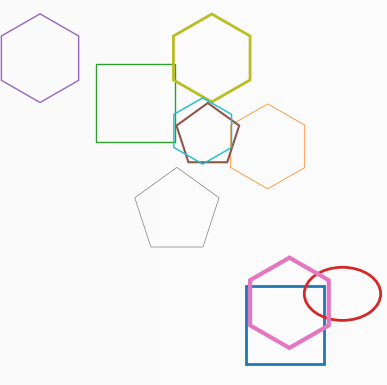[{"shape": "square", "thickness": 2, "radius": 0.5, "center": [0.737, 0.155]}, {"shape": "hexagon", "thickness": 0.5, "radius": 0.55, "center": [0.691, 0.62]}, {"shape": "square", "thickness": 1, "radius": 0.51, "center": [0.349, 0.733]}, {"shape": "oval", "thickness": 2, "radius": 0.49, "center": [0.884, 0.237]}, {"shape": "hexagon", "thickness": 1, "radius": 0.58, "center": [0.103, 0.849]}, {"shape": "pentagon", "thickness": 1.5, "radius": 0.43, "center": [0.536, 0.647]}, {"shape": "hexagon", "thickness": 3, "radius": 0.59, "center": [0.747, 0.214]}, {"shape": "pentagon", "thickness": 0.5, "radius": 0.57, "center": [0.457, 0.451]}, {"shape": "hexagon", "thickness": 2, "radius": 0.57, "center": [0.546, 0.849]}, {"shape": "hexagon", "thickness": 1, "radius": 0.43, "center": [0.523, 0.66]}]